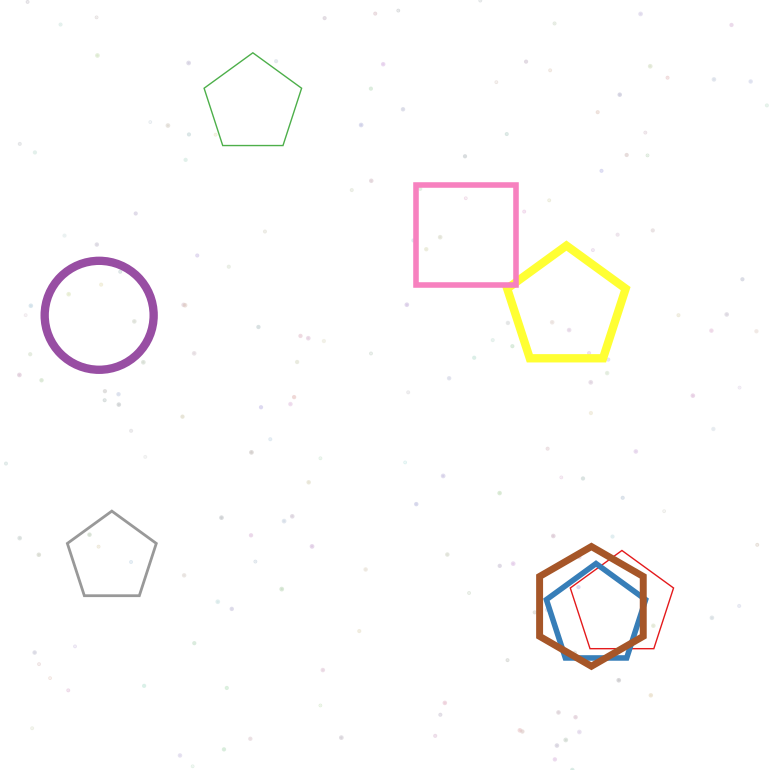[{"shape": "pentagon", "thickness": 0.5, "radius": 0.35, "center": [0.808, 0.215]}, {"shape": "pentagon", "thickness": 2, "radius": 0.34, "center": [0.774, 0.2]}, {"shape": "pentagon", "thickness": 0.5, "radius": 0.33, "center": [0.328, 0.865]}, {"shape": "circle", "thickness": 3, "radius": 0.35, "center": [0.129, 0.591]}, {"shape": "pentagon", "thickness": 3, "radius": 0.4, "center": [0.736, 0.6]}, {"shape": "hexagon", "thickness": 2.5, "radius": 0.39, "center": [0.768, 0.212]}, {"shape": "square", "thickness": 2, "radius": 0.32, "center": [0.606, 0.695]}, {"shape": "pentagon", "thickness": 1, "radius": 0.3, "center": [0.145, 0.275]}]